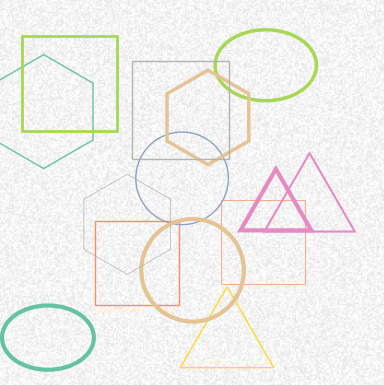[{"shape": "hexagon", "thickness": 1, "radius": 0.74, "center": [0.113, 0.71]}, {"shape": "oval", "thickness": 3, "radius": 0.6, "center": [0.124, 0.123]}, {"shape": "square", "thickness": 1, "radius": 0.55, "center": [0.357, 0.316]}, {"shape": "square", "thickness": 0.5, "radius": 0.54, "center": [0.683, 0.371]}, {"shape": "circle", "thickness": 1, "radius": 0.6, "center": [0.473, 0.537]}, {"shape": "triangle", "thickness": 3, "radius": 0.53, "center": [0.717, 0.455]}, {"shape": "triangle", "thickness": 1.5, "radius": 0.68, "center": [0.804, 0.466]}, {"shape": "square", "thickness": 2, "radius": 0.61, "center": [0.181, 0.783]}, {"shape": "oval", "thickness": 2.5, "radius": 0.66, "center": [0.69, 0.831]}, {"shape": "triangle", "thickness": 1, "radius": 0.7, "center": [0.59, 0.115]}, {"shape": "hexagon", "thickness": 2.5, "radius": 0.61, "center": [0.54, 0.695]}, {"shape": "circle", "thickness": 3, "radius": 0.67, "center": [0.5, 0.298]}, {"shape": "square", "thickness": 1, "radius": 0.64, "center": [0.469, 0.715]}, {"shape": "hexagon", "thickness": 0.5, "radius": 0.65, "center": [0.33, 0.417]}]